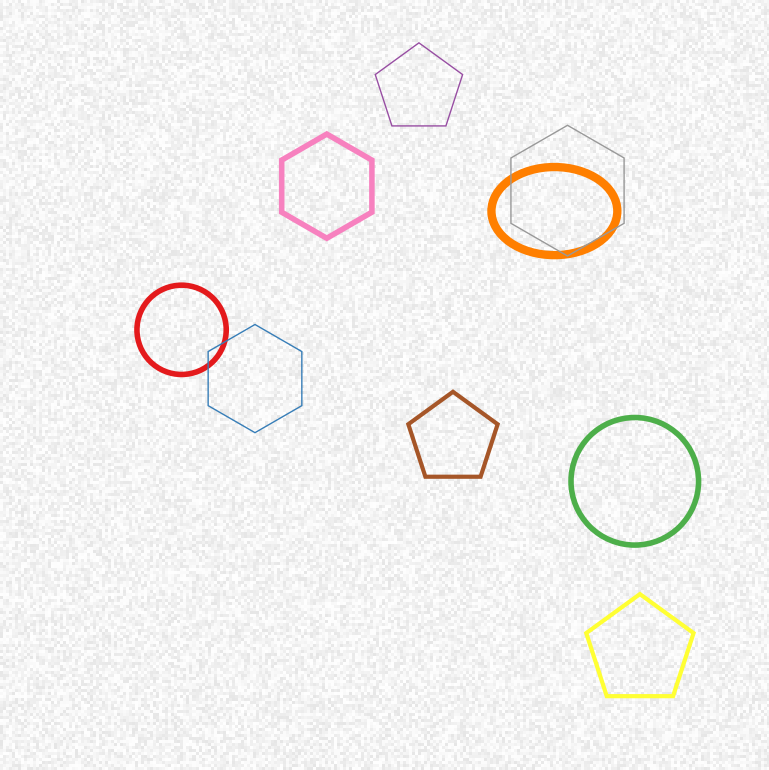[{"shape": "circle", "thickness": 2, "radius": 0.29, "center": [0.236, 0.572]}, {"shape": "hexagon", "thickness": 0.5, "radius": 0.35, "center": [0.331, 0.508]}, {"shape": "circle", "thickness": 2, "radius": 0.41, "center": [0.824, 0.375]}, {"shape": "pentagon", "thickness": 0.5, "radius": 0.3, "center": [0.544, 0.885]}, {"shape": "oval", "thickness": 3, "radius": 0.41, "center": [0.72, 0.726]}, {"shape": "pentagon", "thickness": 1.5, "radius": 0.37, "center": [0.831, 0.155]}, {"shape": "pentagon", "thickness": 1.5, "radius": 0.3, "center": [0.588, 0.43]}, {"shape": "hexagon", "thickness": 2, "radius": 0.34, "center": [0.424, 0.758]}, {"shape": "hexagon", "thickness": 0.5, "radius": 0.42, "center": [0.737, 0.752]}]